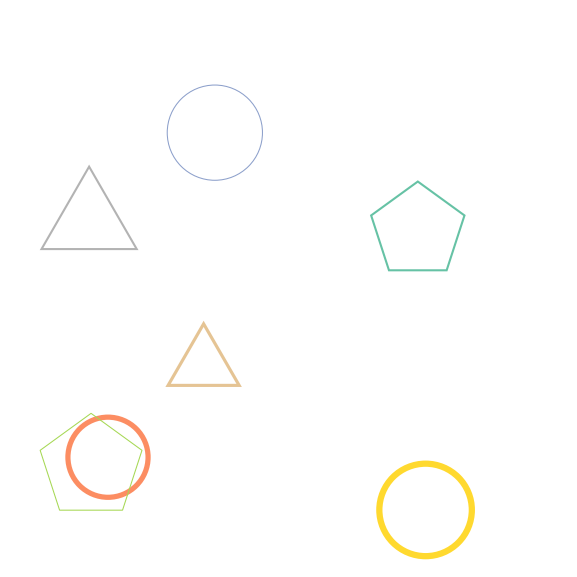[{"shape": "pentagon", "thickness": 1, "radius": 0.42, "center": [0.723, 0.6]}, {"shape": "circle", "thickness": 2.5, "radius": 0.35, "center": [0.187, 0.207]}, {"shape": "circle", "thickness": 0.5, "radius": 0.41, "center": [0.372, 0.769]}, {"shape": "pentagon", "thickness": 0.5, "radius": 0.46, "center": [0.158, 0.191]}, {"shape": "circle", "thickness": 3, "radius": 0.4, "center": [0.737, 0.116]}, {"shape": "triangle", "thickness": 1.5, "radius": 0.36, "center": [0.353, 0.367]}, {"shape": "triangle", "thickness": 1, "radius": 0.48, "center": [0.154, 0.615]}]